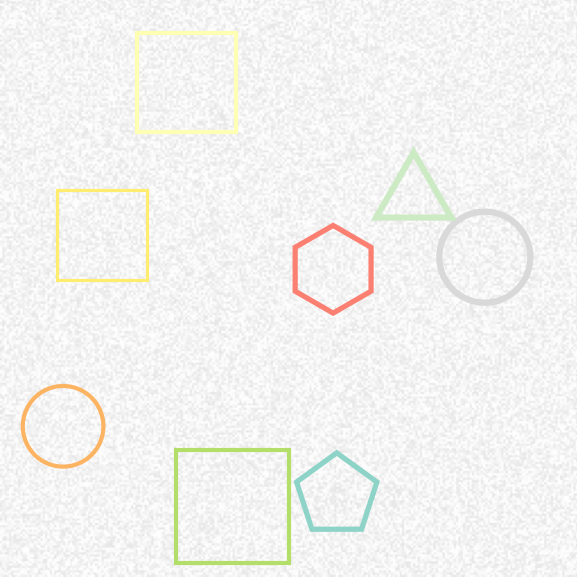[{"shape": "pentagon", "thickness": 2.5, "radius": 0.37, "center": [0.583, 0.142]}, {"shape": "square", "thickness": 2, "radius": 0.43, "center": [0.323, 0.857]}, {"shape": "hexagon", "thickness": 2.5, "radius": 0.38, "center": [0.577, 0.533]}, {"shape": "circle", "thickness": 2, "radius": 0.35, "center": [0.109, 0.261]}, {"shape": "square", "thickness": 2, "radius": 0.49, "center": [0.403, 0.122]}, {"shape": "circle", "thickness": 3, "radius": 0.39, "center": [0.839, 0.554]}, {"shape": "triangle", "thickness": 3, "radius": 0.38, "center": [0.716, 0.66]}, {"shape": "square", "thickness": 1.5, "radius": 0.39, "center": [0.177, 0.593]}]